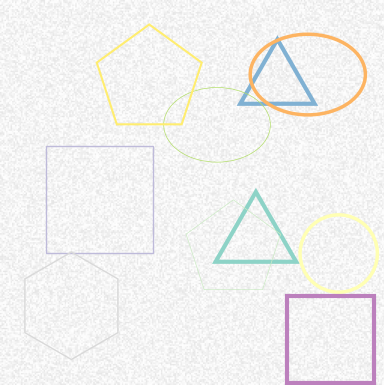[{"shape": "triangle", "thickness": 3, "radius": 0.6, "center": [0.665, 0.381]}, {"shape": "circle", "thickness": 2.5, "radius": 0.5, "center": [0.88, 0.342]}, {"shape": "square", "thickness": 1, "radius": 0.69, "center": [0.259, 0.481]}, {"shape": "triangle", "thickness": 3, "radius": 0.56, "center": [0.721, 0.786]}, {"shape": "oval", "thickness": 2.5, "radius": 0.75, "center": [0.8, 0.806]}, {"shape": "oval", "thickness": 0.5, "radius": 0.69, "center": [0.564, 0.676]}, {"shape": "hexagon", "thickness": 1, "radius": 0.7, "center": [0.185, 0.206]}, {"shape": "square", "thickness": 3, "radius": 0.56, "center": [0.859, 0.118]}, {"shape": "pentagon", "thickness": 0.5, "radius": 0.65, "center": [0.606, 0.352]}, {"shape": "pentagon", "thickness": 1.5, "radius": 0.72, "center": [0.388, 0.793]}]